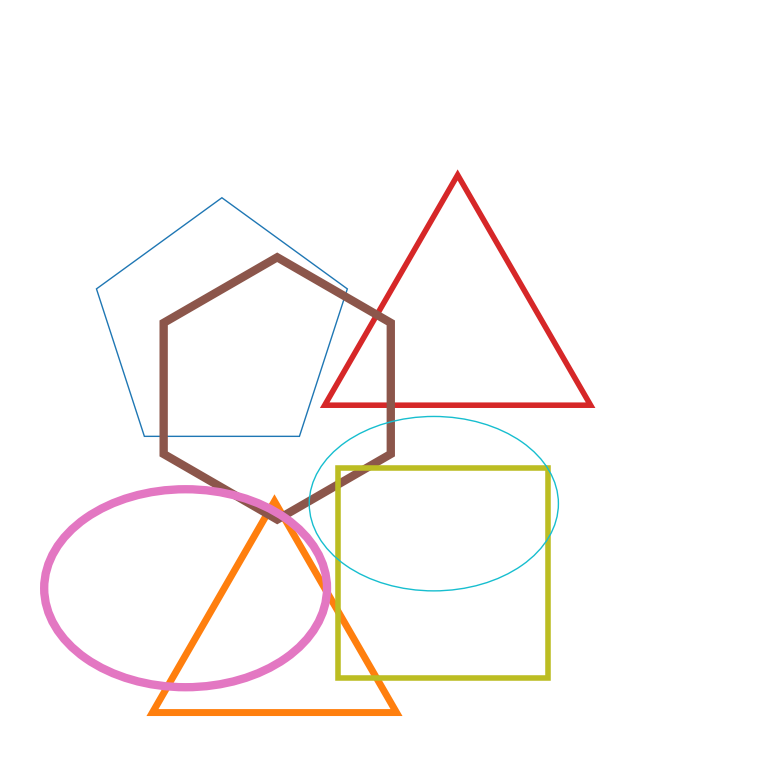[{"shape": "pentagon", "thickness": 0.5, "radius": 0.86, "center": [0.288, 0.572]}, {"shape": "triangle", "thickness": 2.5, "radius": 0.91, "center": [0.356, 0.166]}, {"shape": "triangle", "thickness": 2, "radius": 1.0, "center": [0.594, 0.573]}, {"shape": "hexagon", "thickness": 3, "radius": 0.85, "center": [0.36, 0.496]}, {"shape": "oval", "thickness": 3, "radius": 0.92, "center": [0.241, 0.236]}, {"shape": "square", "thickness": 2, "radius": 0.68, "center": [0.575, 0.256]}, {"shape": "oval", "thickness": 0.5, "radius": 0.81, "center": [0.563, 0.346]}]